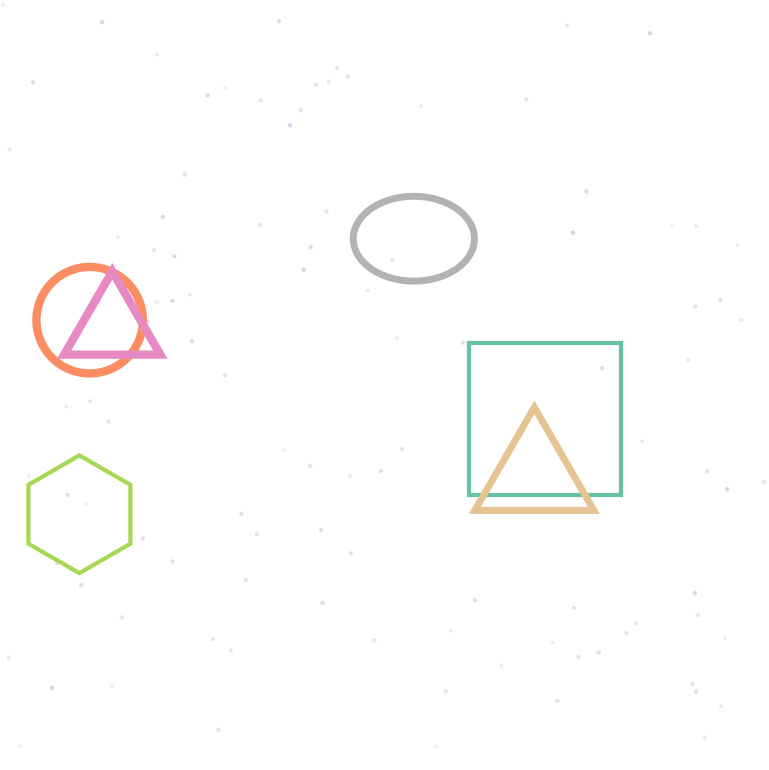[{"shape": "square", "thickness": 1.5, "radius": 0.49, "center": [0.708, 0.456]}, {"shape": "circle", "thickness": 3, "radius": 0.35, "center": [0.116, 0.584]}, {"shape": "triangle", "thickness": 3, "radius": 0.36, "center": [0.146, 0.575]}, {"shape": "hexagon", "thickness": 1.5, "radius": 0.38, "center": [0.103, 0.332]}, {"shape": "triangle", "thickness": 2.5, "radius": 0.45, "center": [0.694, 0.382]}, {"shape": "oval", "thickness": 2.5, "radius": 0.39, "center": [0.537, 0.69]}]